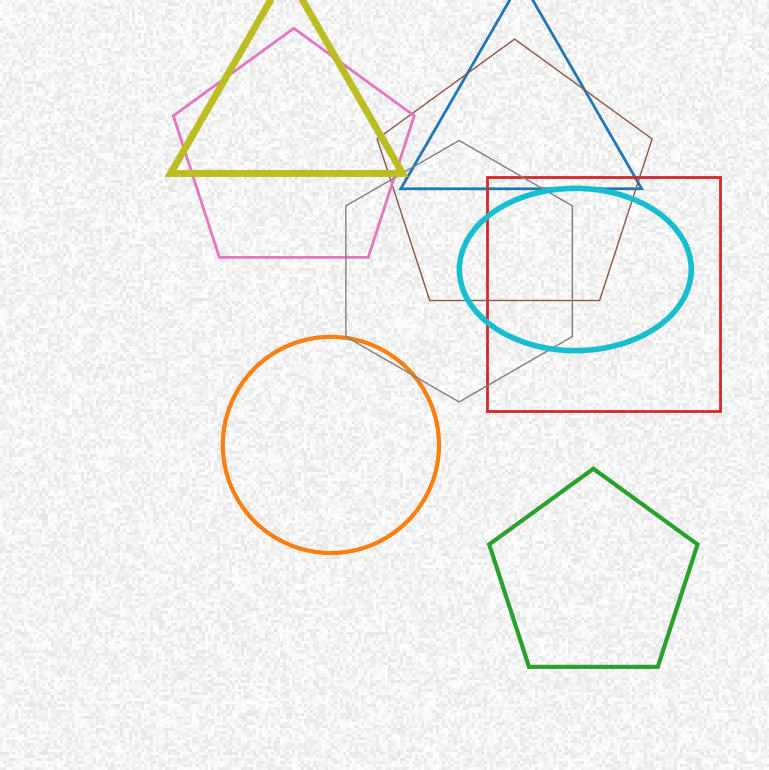[{"shape": "triangle", "thickness": 1, "radius": 0.9, "center": [0.677, 0.845]}, {"shape": "circle", "thickness": 1.5, "radius": 0.7, "center": [0.43, 0.422]}, {"shape": "pentagon", "thickness": 1.5, "radius": 0.71, "center": [0.771, 0.249]}, {"shape": "square", "thickness": 1, "radius": 0.76, "center": [0.784, 0.618]}, {"shape": "pentagon", "thickness": 0.5, "radius": 0.94, "center": [0.668, 0.762]}, {"shape": "pentagon", "thickness": 1, "radius": 0.82, "center": [0.382, 0.799]}, {"shape": "hexagon", "thickness": 0.5, "radius": 0.85, "center": [0.596, 0.648]}, {"shape": "triangle", "thickness": 2.5, "radius": 0.87, "center": [0.372, 0.862]}, {"shape": "oval", "thickness": 2, "radius": 0.75, "center": [0.747, 0.65]}]